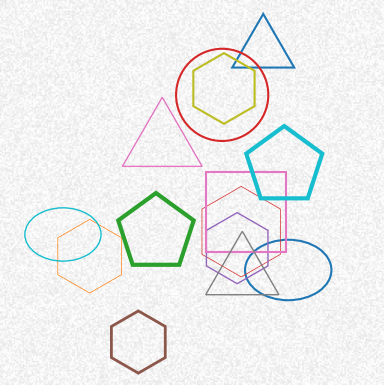[{"shape": "oval", "thickness": 1.5, "radius": 0.56, "center": [0.749, 0.299]}, {"shape": "triangle", "thickness": 1.5, "radius": 0.46, "center": [0.684, 0.871]}, {"shape": "hexagon", "thickness": 0.5, "radius": 0.48, "center": [0.233, 0.334]}, {"shape": "pentagon", "thickness": 3, "radius": 0.52, "center": [0.405, 0.396]}, {"shape": "circle", "thickness": 1.5, "radius": 0.6, "center": [0.577, 0.754]}, {"shape": "hexagon", "thickness": 0.5, "radius": 0.59, "center": [0.626, 0.398]}, {"shape": "hexagon", "thickness": 1, "radius": 0.46, "center": [0.616, 0.355]}, {"shape": "hexagon", "thickness": 2, "radius": 0.4, "center": [0.359, 0.112]}, {"shape": "square", "thickness": 1.5, "radius": 0.52, "center": [0.639, 0.45]}, {"shape": "triangle", "thickness": 1, "radius": 0.6, "center": [0.421, 0.628]}, {"shape": "triangle", "thickness": 1, "radius": 0.55, "center": [0.629, 0.289]}, {"shape": "hexagon", "thickness": 1.5, "radius": 0.46, "center": [0.582, 0.77]}, {"shape": "pentagon", "thickness": 3, "radius": 0.52, "center": [0.738, 0.569]}, {"shape": "oval", "thickness": 1, "radius": 0.49, "center": [0.164, 0.391]}]